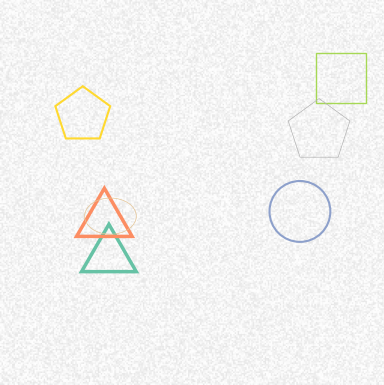[{"shape": "triangle", "thickness": 2.5, "radius": 0.41, "center": [0.283, 0.335]}, {"shape": "triangle", "thickness": 2.5, "radius": 0.42, "center": [0.271, 0.428]}, {"shape": "circle", "thickness": 1.5, "radius": 0.4, "center": [0.779, 0.451]}, {"shape": "square", "thickness": 1, "radius": 0.32, "center": [0.886, 0.797]}, {"shape": "pentagon", "thickness": 1.5, "radius": 0.37, "center": [0.215, 0.701]}, {"shape": "oval", "thickness": 0.5, "radius": 0.34, "center": [0.287, 0.439]}, {"shape": "pentagon", "thickness": 0.5, "radius": 0.42, "center": [0.829, 0.66]}]